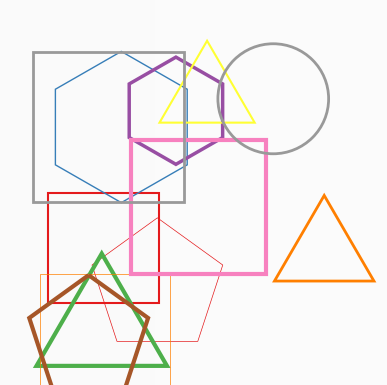[{"shape": "pentagon", "thickness": 0.5, "radius": 0.89, "center": [0.406, 0.257]}, {"shape": "square", "thickness": 1.5, "radius": 0.71, "center": [0.267, 0.355]}, {"shape": "hexagon", "thickness": 1, "radius": 0.98, "center": [0.313, 0.67]}, {"shape": "triangle", "thickness": 3, "radius": 0.97, "center": [0.263, 0.147]}, {"shape": "hexagon", "thickness": 2.5, "radius": 0.7, "center": [0.454, 0.712]}, {"shape": "square", "thickness": 0.5, "radius": 0.84, "center": [0.271, 0.12]}, {"shape": "triangle", "thickness": 2, "radius": 0.74, "center": [0.837, 0.344]}, {"shape": "triangle", "thickness": 1.5, "radius": 0.71, "center": [0.534, 0.752]}, {"shape": "pentagon", "thickness": 3, "radius": 0.81, "center": [0.229, 0.124]}, {"shape": "square", "thickness": 3, "radius": 0.87, "center": [0.513, 0.461]}, {"shape": "circle", "thickness": 2, "radius": 0.71, "center": [0.705, 0.743]}, {"shape": "square", "thickness": 2, "radius": 0.97, "center": [0.279, 0.669]}]